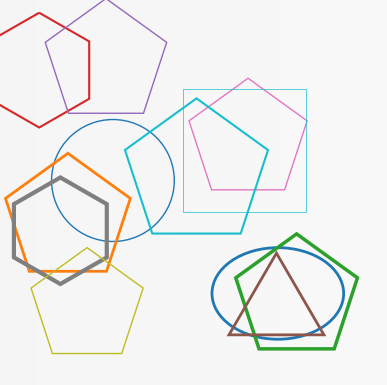[{"shape": "oval", "thickness": 2, "radius": 0.85, "center": [0.717, 0.238]}, {"shape": "circle", "thickness": 1, "radius": 0.79, "center": [0.291, 0.531]}, {"shape": "pentagon", "thickness": 2, "radius": 0.85, "center": [0.175, 0.432]}, {"shape": "pentagon", "thickness": 2.5, "radius": 0.83, "center": [0.765, 0.227]}, {"shape": "hexagon", "thickness": 1.5, "radius": 0.75, "center": [0.101, 0.818]}, {"shape": "pentagon", "thickness": 1, "radius": 0.82, "center": [0.273, 0.839]}, {"shape": "triangle", "thickness": 2, "radius": 0.71, "center": [0.713, 0.201]}, {"shape": "pentagon", "thickness": 1, "radius": 0.8, "center": [0.64, 0.637]}, {"shape": "hexagon", "thickness": 3, "radius": 0.69, "center": [0.156, 0.401]}, {"shape": "pentagon", "thickness": 1, "radius": 0.76, "center": [0.225, 0.205]}, {"shape": "square", "thickness": 0.5, "radius": 0.8, "center": [0.631, 0.609]}, {"shape": "pentagon", "thickness": 1.5, "radius": 0.97, "center": [0.507, 0.55]}]